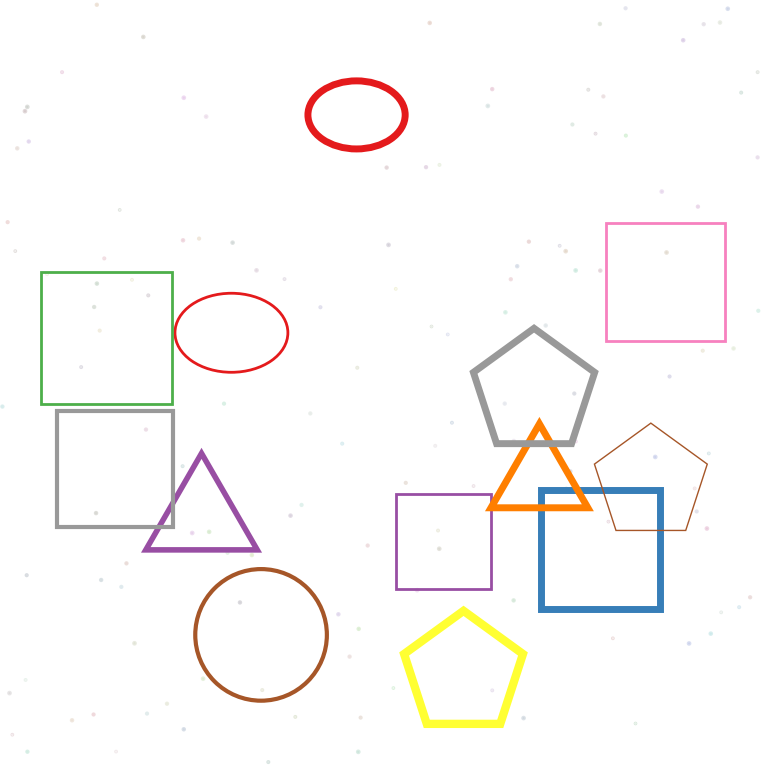[{"shape": "oval", "thickness": 1, "radius": 0.37, "center": [0.301, 0.568]}, {"shape": "oval", "thickness": 2.5, "radius": 0.32, "center": [0.463, 0.851]}, {"shape": "square", "thickness": 2.5, "radius": 0.38, "center": [0.78, 0.286]}, {"shape": "square", "thickness": 1, "radius": 0.43, "center": [0.139, 0.561]}, {"shape": "square", "thickness": 1, "radius": 0.31, "center": [0.576, 0.297]}, {"shape": "triangle", "thickness": 2, "radius": 0.42, "center": [0.262, 0.328]}, {"shape": "triangle", "thickness": 2.5, "radius": 0.36, "center": [0.701, 0.377]}, {"shape": "pentagon", "thickness": 3, "radius": 0.41, "center": [0.602, 0.126]}, {"shape": "pentagon", "thickness": 0.5, "radius": 0.39, "center": [0.845, 0.373]}, {"shape": "circle", "thickness": 1.5, "radius": 0.43, "center": [0.339, 0.175]}, {"shape": "square", "thickness": 1, "radius": 0.38, "center": [0.864, 0.633]}, {"shape": "pentagon", "thickness": 2.5, "radius": 0.41, "center": [0.694, 0.491]}, {"shape": "square", "thickness": 1.5, "radius": 0.38, "center": [0.149, 0.39]}]